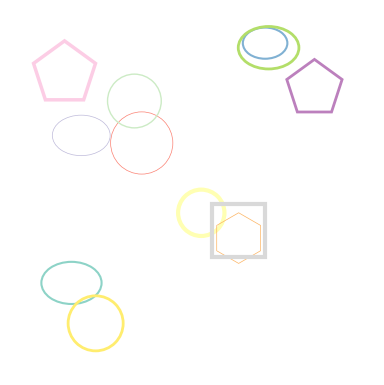[{"shape": "oval", "thickness": 1.5, "radius": 0.39, "center": [0.186, 0.265]}, {"shape": "circle", "thickness": 3, "radius": 0.3, "center": [0.523, 0.447]}, {"shape": "oval", "thickness": 0.5, "radius": 0.38, "center": [0.211, 0.648]}, {"shape": "circle", "thickness": 0.5, "radius": 0.4, "center": [0.368, 0.629]}, {"shape": "oval", "thickness": 1.5, "radius": 0.29, "center": [0.689, 0.888]}, {"shape": "hexagon", "thickness": 0.5, "radius": 0.33, "center": [0.62, 0.382]}, {"shape": "oval", "thickness": 2, "radius": 0.39, "center": [0.698, 0.876]}, {"shape": "pentagon", "thickness": 2.5, "radius": 0.42, "center": [0.168, 0.809]}, {"shape": "square", "thickness": 3, "radius": 0.34, "center": [0.62, 0.401]}, {"shape": "pentagon", "thickness": 2, "radius": 0.38, "center": [0.817, 0.77]}, {"shape": "circle", "thickness": 1, "radius": 0.35, "center": [0.349, 0.738]}, {"shape": "circle", "thickness": 2, "radius": 0.36, "center": [0.248, 0.16]}]